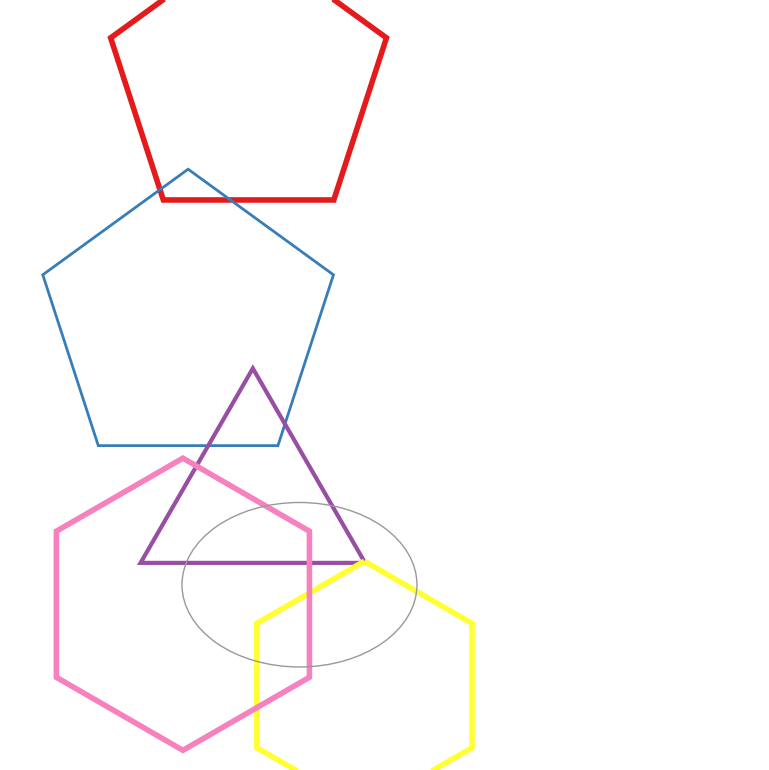[{"shape": "pentagon", "thickness": 2, "radius": 0.94, "center": [0.323, 0.893]}, {"shape": "pentagon", "thickness": 1, "radius": 0.99, "center": [0.244, 0.582]}, {"shape": "triangle", "thickness": 1.5, "radius": 0.84, "center": [0.328, 0.353]}, {"shape": "hexagon", "thickness": 2, "radius": 0.81, "center": [0.473, 0.11]}, {"shape": "hexagon", "thickness": 2, "radius": 0.95, "center": [0.238, 0.215]}, {"shape": "oval", "thickness": 0.5, "radius": 0.76, "center": [0.389, 0.241]}]